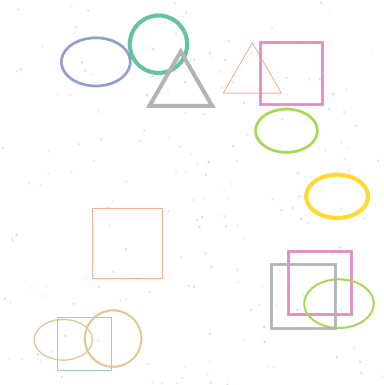[{"shape": "square", "thickness": 0.5, "radius": 0.35, "center": [0.218, 0.108]}, {"shape": "circle", "thickness": 3, "radius": 0.37, "center": [0.412, 0.885]}, {"shape": "triangle", "thickness": 0.5, "radius": 0.44, "center": [0.655, 0.802]}, {"shape": "square", "thickness": 0.5, "radius": 0.46, "center": [0.33, 0.369]}, {"shape": "oval", "thickness": 2, "radius": 0.45, "center": [0.249, 0.839]}, {"shape": "square", "thickness": 2, "radius": 0.4, "center": [0.755, 0.812]}, {"shape": "square", "thickness": 2, "radius": 0.41, "center": [0.829, 0.266]}, {"shape": "oval", "thickness": 2, "radius": 0.4, "center": [0.744, 0.66]}, {"shape": "oval", "thickness": 1.5, "radius": 0.45, "center": [0.881, 0.211]}, {"shape": "oval", "thickness": 3, "radius": 0.4, "center": [0.876, 0.49]}, {"shape": "oval", "thickness": 1, "radius": 0.38, "center": [0.164, 0.117]}, {"shape": "circle", "thickness": 1.5, "radius": 0.37, "center": [0.294, 0.121]}, {"shape": "square", "thickness": 2, "radius": 0.42, "center": [0.787, 0.231]}, {"shape": "triangle", "thickness": 3, "radius": 0.47, "center": [0.47, 0.772]}]